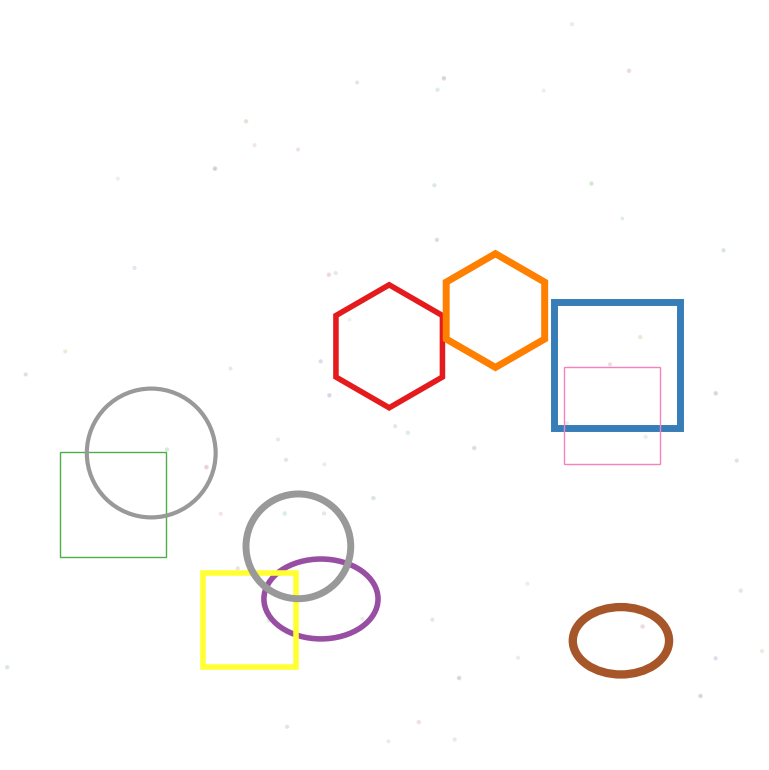[{"shape": "hexagon", "thickness": 2, "radius": 0.4, "center": [0.505, 0.55]}, {"shape": "square", "thickness": 2.5, "radius": 0.41, "center": [0.801, 0.526]}, {"shape": "square", "thickness": 0.5, "radius": 0.34, "center": [0.147, 0.345]}, {"shape": "oval", "thickness": 2, "radius": 0.37, "center": [0.417, 0.222]}, {"shape": "hexagon", "thickness": 2.5, "radius": 0.37, "center": [0.643, 0.597]}, {"shape": "square", "thickness": 2, "radius": 0.3, "center": [0.323, 0.195]}, {"shape": "oval", "thickness": 3, "radius": 0.31, "center": [0.806, 0.168]}, {"shape": "square", "thickness": 0.5, "radius": 0.31, "center": [0.795, 0.46]}, {"shape": "circle", "thickness": 1.5, "radius": 0.42, "center": [0.196, 0.412]}, {"shape": "circle", "thickness": 2.5, "radius": 0.34, "center": [0.387, 0.29]}]